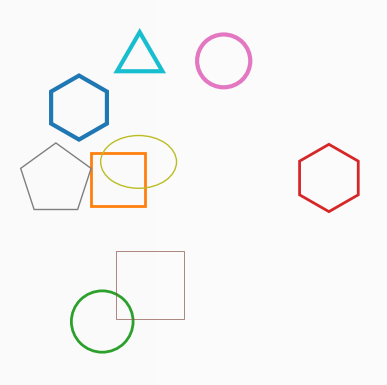[{"shape": "hexagon", "thickness": 3, "radius": 0.42, "center": [0.204, 0.721]}, {"shape": "square", "thickness": 2, "radius": 0.34, "center": [0.304, 0.535]}, {"shape": "circle", "thickness": 2, "radius": 0.4, "center": [0.264, 0.165]}, {"shape": "hexagon", "thickness": 2, "radius": 0.44, "center": [0.849, 0.538]}, {"shape": "square", "thickness": 0.5, "radius": 0.44, "center": [0.386, 0.259]}, {"shape": "circle", "thickness": 3, "radius": 0.34, "center": [0.577, 0.842]}, {"shape": "pentagon", "thickness": 1, "radius": 0.48, "center": [0.144, 0.533]}, {"shape": "oval", "thickness": 1, "radius": 0.49, "center": [0.358, 0.579]}, {"shape": "triangle", "thickness": 3, "radius": 0.34, "center": [0.361, 0.849]}]